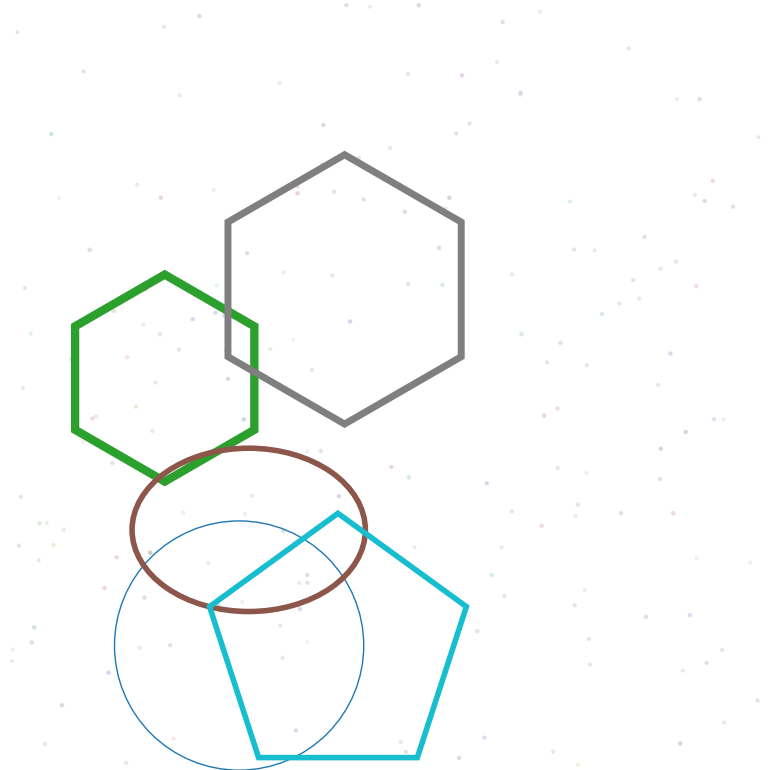[{"shape": "circle", "thickness": 0.5, "radius": 0.81, "center": [0.311, 0.162]}, {"shape": "hexagon", "thickness": 3, "radius": 0.67, "center": [0.214, 0.509]}, {"shape": "oval", "thickness": 2, "radius": 0.76, "center": [0.323, 0.312]}, {"shape": "hexagon", "thickness": 2.5, "radius": 0.87, "center": [0.448, 0.624]}, {"shape": "pentagon", "thickness": 2, "radius": 0.88, "center": [0.439, 0.158]}]